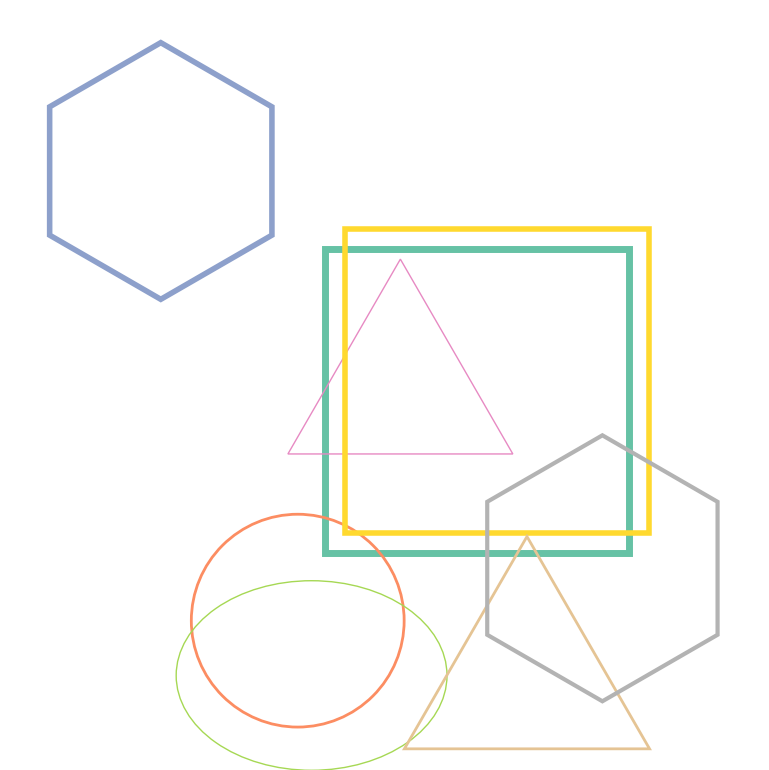[{"shape": "square", "thickness": 2.5, "radius": 0.99, "center": [0.619, 0.479]}, {"shape": "circle", "thickness": 1, "radius": 0.69, "center": [0.387, 0.194]}, {"shape": "hexagon", "thickness": 2, "radius": 0.83, "center": [0.209, 0.778]}, {"shape": "triangle", "thickness": 0.5, "radius": 0.84, "center": [0.52, 0.495]}, {"shape": "oval", "thickness": 0.5, "radius": 0.88, "center": [0.405, 0.123]}, {"shape": "square", "thickness": 2, "radius": 0.99, "center": [0.646, 0.505]}, {"shape": "triangle", "thickness": 1, "radius": 0.92, "center": [0.684, 0.119]}, {"shape": "hexagon", "thickness": 1.5, "radius": 0.86, "center": [0.782, 0.262]}]